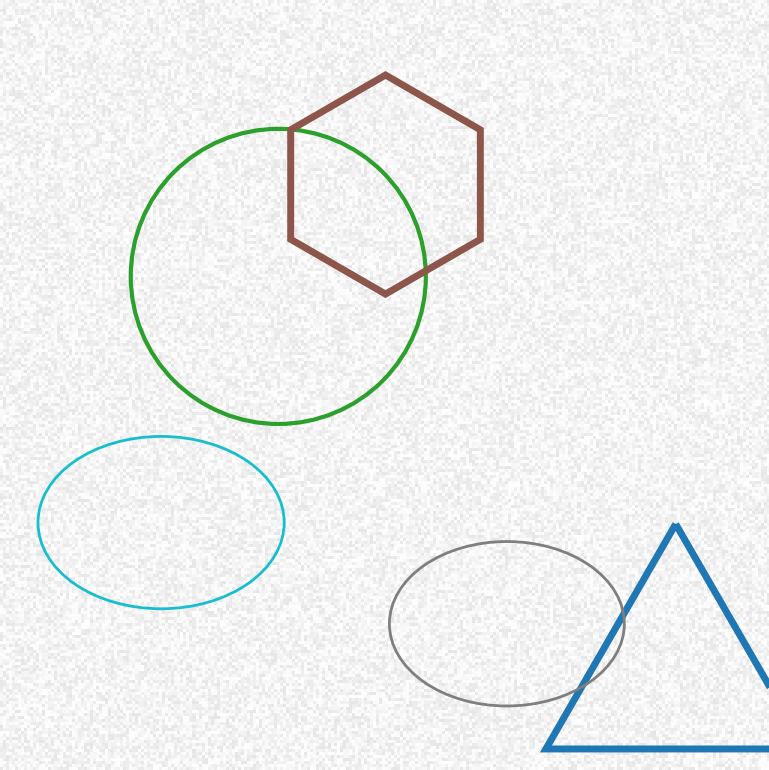[{"shape": "triangle", "thickness": 2.5, "radius": 0.97, "center": [0.878, 0.125]}, {"shape": "circle", "thickness": 1.5, "radius": 0.96, "center": [0.361, 0.641]}, {"shape": "hexagon", "thickness": 2.5, "radius": 0.71, "center": [0.501, 0.76]}, {"shape": "oval", "thickness": 1, "radius": 0.76, "center": [0.658, 0.19]}, {"shape": "oval", "thickness": 1, "radius": 0.8, "center": [0.209, 0.321]}]